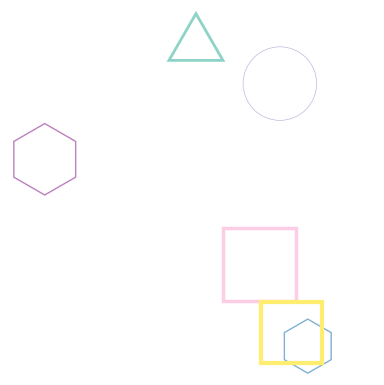[{"shape": "triangle", "thickness": 2, "radius": 0.4, "center": [0.509, 0.884]}, {"shape": "circle", "thickness": 0.5, "radius": 0.48, "center": [0.727, 0.783]}, {"shape": "hexagon", "thickness": 1, "radius": 0.35, "center": [0.799, 0.101]}, {"shape": "square", "thickness": 2.5, "radius": 0.47, "center": [0.674, 0.313]}, {"shape": "hexagon", "thickness": 1, "radius": 0.46, "center": [0.116, 0.586]}, {"shape": "square", "thickness": 3, "radius": 0.39, "center": [0.757, 0.137]}]